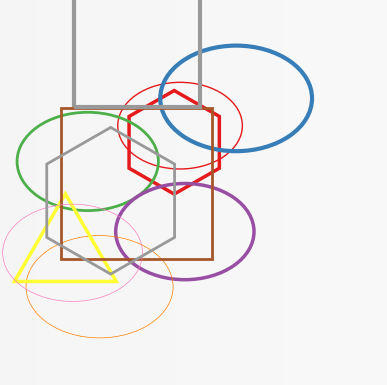[{"shape": "oval", "thickness": 1, "radius": 0.8, "center": [0.465, 0.674]}, {"shape": "hexagon", "thickness": 2.5, "radius": 0.67, "center": [0.45, 0.63]}, {"shape": "oval", "thickness": 3, "radius": 0.98, "center": [0.609, 0.744]}, {"shape": "oval", "thickness": 2, "radius": 0.91, "center": [0.226, 0.581]}, {"shape": "oval", "thickness": 2.5, "radius": 0.89, "center": [0.477, 0.398]}, {"shape": "oval", "thickness": 0.5, "radius": 0.95, "center": [0.257, 0.255]}, {"shape": "triangle", "thickness": 2.5, "radius": 0.76, "center": [0.169, 0.345]}, {"shape": "square", "thickness": 2, "radius": 0.98, "center": [0.352, 0.523]}, {"shape": "oval", "thickness": 0.5, "radius": 0.9, "center": [0.187, 0.343]}, {"shape": "hexagon", "thickness": 2, "radius": 0.95, "center": [0.286, 0.479]}, {"shape": "square", "thickness": 3, "radius": 0.81, "center": [0.354, 0.884]}]